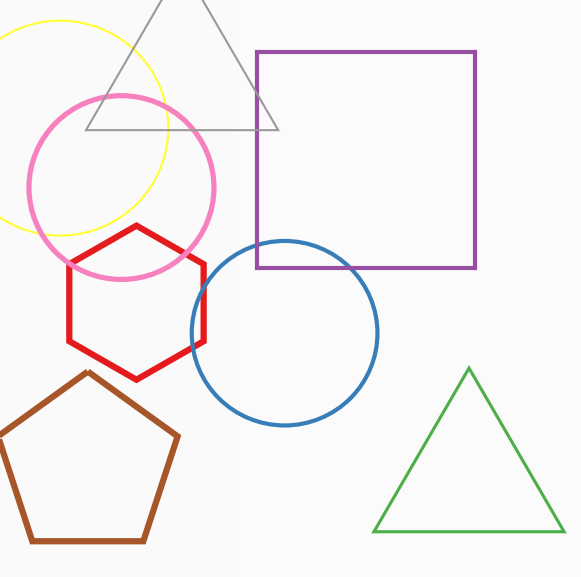[{"shape": "hexagon", "thickness": 3, "radius": 0.67, "center": [0.235, 0.475]}, {"shape": "circle", "thickness": 2, "radius": 0.8, "center": [0.49, 0.422]}, {"shape": "triangle", "thickness": 1.5, "radius": 0.94, "center": [0.807, 0.173]}, {"shape": "square", "thickness": 2, "radius": 0.94, "center": [0.63, 0.722]}, {"shape": "circle", "thickness": 1, "radius": 0.93, "center": [0.103, 0.777]}, {"shape": "pentagon", "thickness": 3, "radius": 0.81, "center": [0.151, 0.193]}, {"shape": "circle", "thickness": 2.5, "radius": 0.8, "center": [0.209, 0.674]}, {"shape": "triangle", "thickness": 1, "radius": 0.95, "center": [0.313, 0.869]}]